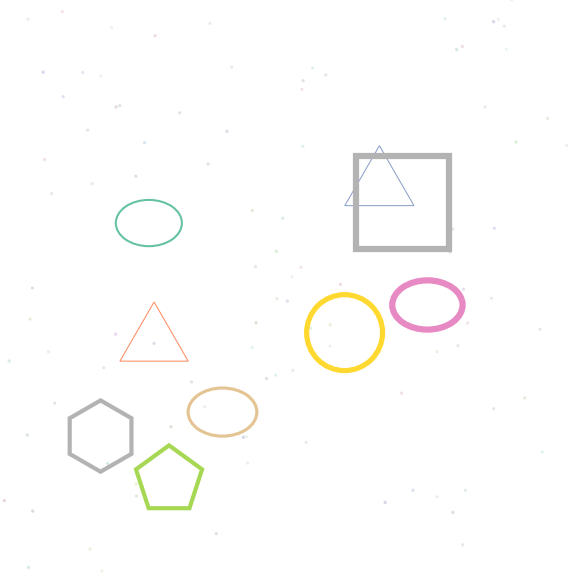[{"shape": "oval", "thickness": 1, "radius": 0.29, "center": [0.258, 0.613]}, {"shape": "triangle", "thickness": 0.5, "radius": 0.34, "center": [0.267, 0.408]}, {"shape": "triangle", "thickness": 0.5, "radius": 0.35, "center": [0.657, 0.678]}, {"shape": "oval", "thickness": 3, "radius": 0.3, "center": [0.74, 0.471]}, {"shape": "pentagon", "thickness": 2, "radius": 0.3, "center": [0.293, 0.168]}, {"shape": "circle", "thickness": 2.5, "radius": 0.33, "center": [0.597, 0.423]}, {"shape": "oval", "thickness": 1.5, "radius": 0.3, "center": [0.385, 0.286]}, {"shape": "square", "thickness": 3, "radius": 0.4, "center": [0.698, 0.648]}, {"shape": "hexagon", "thickness": 2, "radius": 0.31, "center": [0.174, 0.244]}]